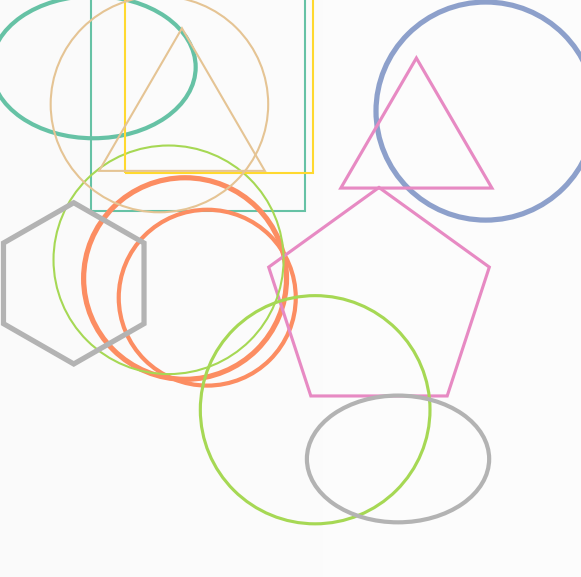[{"shape": "oval", "thickness": 2, "radius": 0.88, "center": [0.161, 0.883]}, {"shape": "square", "thickness": 1, "radius": 0.92, "center": [0.341, 0.819]}, {"shape": "circle", "thickness": 2, "radius": 0.76, "center": [0.357, 0.484]}, {"shape": "circle", "thickness": 2.5, "radius": 0.87, "center": [0.318, 0.517]}, {"shape": "circle", "thickness": 2.5, "radius": 0.94, "center": [0.836, 0.807]}, {"shape": "triangle", "thickness": 1.5, "radius": 0.75, "center": [0.716, 0.749]}, {"shape": "pentagon", "thickness": 1.5, "radius": 1.0, "center": [0.652, 0.475]}, {"shape": "circle", "thickness": 1.5, "radius": 0.99, "center": [0.542, 0.29]}, {"shape": "circle", "thickness": 1, "radius": 0.99, "center": [0.29, 0.549]}, {"shape": "square", "thickness": 1, "radius": 0.81, "center": [0.376, 0.86]}, {"shape": "triangle", "thickness": 1, "radius": 0.82, "center": [0.313, 0.786]}, {"shape": "circle", "thickness": 1, "radius": 0.94, "center": [0.274, 0.819]}, {"shape": "oval", "thickness": 2, "radius": 0.78, "center": [0.685, 0.204]}, {"shape": "hexagon", "thickness": 2.5, "radius": 0.7, "center": [0.127, 0.508]}]